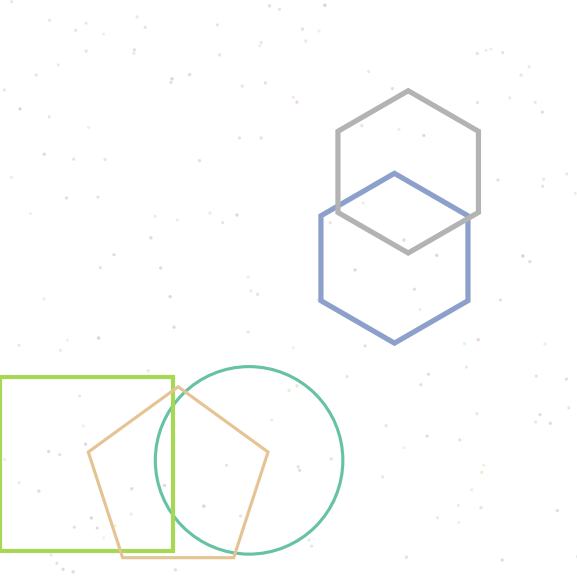[{"shape": "circle", "thickness": 1.5, "radius": 0.81, "center": [0.431, 0.202]}, {"shape": "hexagon", "thickness": 2.5, "radius": 0.73, "center": [0.683, 0.552]}, {"shape": "square", "thickness": 2, "radius": 0.75, "center": [0.15, 0.196]}, {"shape": "pentagon", "thickness": 1.5, "radius": 0.82, "center": [0.309, 0.166]}, {"shape": "hexagon", "thickness": 2.5, "radius": 0.7, "center": [0.707, 0.702]}]